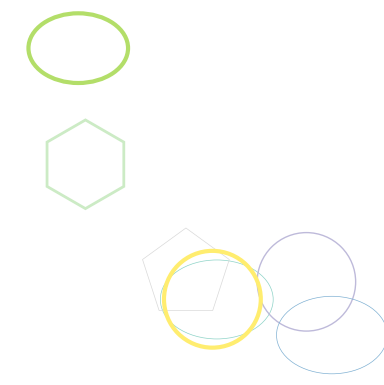[{"shape": "oval", "thickness": 0.5, "radius": 0.73, "center": [0.563, 0.222]}, {"shape": "circle", "thickness": 1, "radius": 0.64, "center": [0.796, 0.268]}, {"shape": "oval", "thickness": 0.5, "radius": 0.72, "center": [0.862, 0.13]}, {"shape": "oval", "thickness": 3, "radius": 0.65, "center": [0.203, 0.875]}, {"shape": "pentagon", "thickness": 0.5, "radius": 0.59, "center": [0.483, 0.289]}, {"shape": "hexagon", "thickness": 2, "radius": 0.58, "center": [0.222, 0.573]}, {"shape": "circle", "thickness": 3, "radius": 0.63, "center": [0.552, 0.223]}]